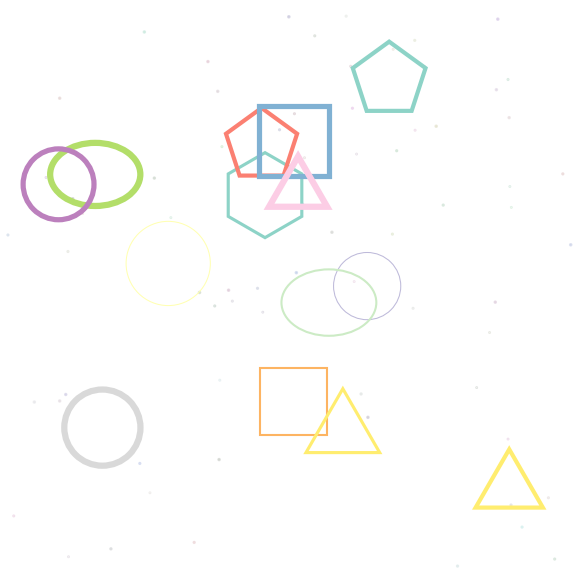[{"shape": "pentagon", "thickness": 2, "radius": 0.33, "center": [0.674, 0.861]}, {"shape": "hexagon", "thickness": 1.5, "radius": 0.37, "center": [0.459, 0.661]}, {"shape": "circle", "thickness": 0.5, "radius": 0.36, "center": [0.291, 0.543]}, {"shape": "circle", "thickness": 0.5, "radius": 0.29, "center": [0.636, 0.504]}, {"shape": "pentagon", "thickness": 2, "radius": 0.32, "center": [0.453, 0.747]}, {"shape": "square", "thickness": 2.5, "radius": 0.3, "center": [0.509, 0.755]}, {"shape": "square", "thickness": 1, "radius": 0.29, "center": [0.509, 0.303]}, {"shape": "oval", "thickness": 3, "radius": 0.39, "center": [0.165, 0.697]}, {"shape": "triangle", "thickness": 3, "radius": 0.29, "center": [0.516, 0.67]}, {"shape": "circle", "thickness": 3, "radius": 0.33, "center": [0.177, 0.259]}, {"shape": "circle", "thickness": 2.5, "radius": 0.31, "center": [0.101, 0.68]}, {"shape": "oval", "thickness": 1, "radius": 0.41, "center": [0.57, 0.475]}, {"shape": "triangle", "thickness": 2, "radius": 0.34, "center": [0.882, 0.154]}, {"shape": "triangle", "thickness": 1.5, "radius": 0.37, "center": [0.594, 0.252]}]